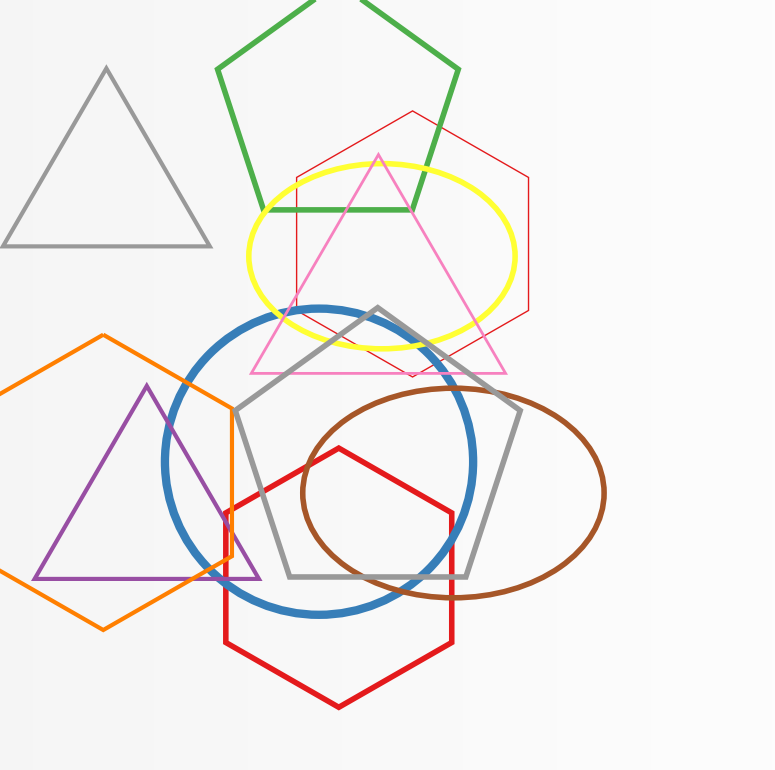[{"shape": "hexagon", "thickness": 2, "radius": 0.84, "center": [0.437, 0.25]}, {"shape": "hexagon", "thickness": 0.5, "radius": 0.86, "center": [0.532, 0.683]}, {"shape": "circle", "thickness": 3, "radius": 0.99, "center": [0.412, 0.4]}, {"shape": "pentagon", "thickness": 2, "radius": 0.82, "center": [0.436, 0.86]}, {"shape": "triangle", "thickness": 1.5, "radius": 0.84, "center": [0.189, 0.332]}, {"shape": "hexagon", "thickness": 1.5, "radius": 0.96, "center": [0.133, 0.374]}, {"shape": "oval", "thickness": 2, "radius": 0.86, "center": [0.493, 0.667]}, {"shape": "oval", "thickness": 2, "radius": 0.97, "center": [0.585, 0.36]}, {"shape": "triangle", "thickness": 1, "radius": 0.95, "center": [0.488, 0.61]}, {"shape": "pentagon", "thickness": 2, "radius": 0.97, "center": [0.487, 0.407]}, {"shape": "triangle", "thickness": 1.5, "radius": 0.77, "center": [0.137, 0.757]}]